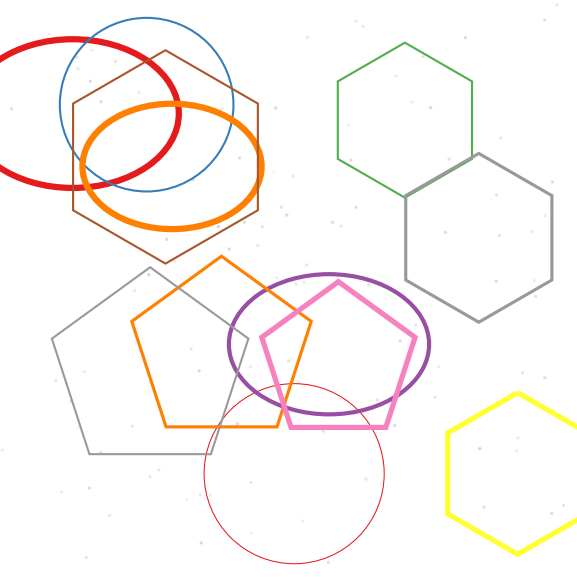[{"shape": "circle", "thickness": 0.5, "radius": 0.78, "center": [0.509, 0.179]}, {"shape": "oval", "thickness": 3, "radius": 0.92, "center": [0.126, 0.802]}, {"shape": "circle", "thickness": 1, "radius": 0.75, "center": [0.254, 0.818]}, {"shape": "hexagon", "thickness": 1, "radius": 0.67, "center": [0.701, 0.791]}, {"shape": "oval", "thickness": 2, "radius": 0.87, "center": [0.57, 0.403]}, {"shape": "pentagon", "thickness": 1.5, "radius": 0.82, "center": [0.384, 0.392]}, {"shape": "oval", "thickness": 3, "radius": 0.78, "center": [0.298, 0.711]}, {"shape": "hexagon", "thickness": 2.5, "radius": 0.7, "center": [0.896, 0.179]}, {"shape": "hexagon", "thickness": 1, "radius": 0.92, "center": [0.287, 0.727]}, {"shape": "pentagon", "thickness": 2.5, "radius": 0.7, "center": [0.586, 0.372]}, {"shape": "pentagon", "thickness": 1, "radius": 0.89, "center": [0.26, 0.357]}, {"shape": "hexagon", "thickness": 1.5, "radius": 0.73, "center": [0.829, 0.587]}]